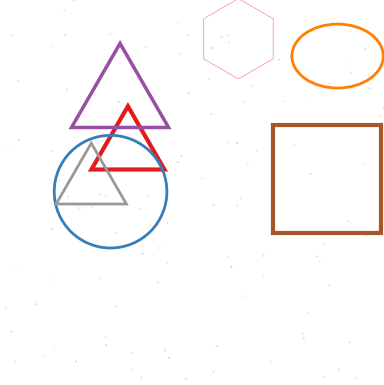[{"shape": "triangle", "thickness": 3, "radius": 0.55, "center": [0.332, 0.615]}, {"shape": "circle", "thickness": 2, "radius": 0.73, "center": [0.287, 0.502]}, {"shape": "triangle", "thickness": 2.5, "radius": 0.73, "center": [0.312, 0.742]}, {"shape": "oval", "thickness": 2, "radius": 0.59, "center": [0.877, 0.854]}, {"shape": "square", "thickness": 3, "radius": 0.7, "center": [0.848, 0.535]}, {"shape": "hexagon", "thickness": 0.5, "radius": 0.52, "center": [0.619, 0.899]}, {"shape": "triangle", "thickness": 2, "radius": 0.53, "center": [0.237, 0.523]}]